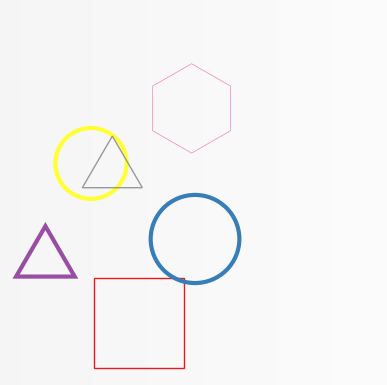[{"shape": "square", "thickness": 1, "radius": 0.58, "center": [0.358, 0.161]}, {"shape": "circle", "thickness": 3, "radius": 0.57, "center": [0.503, 0.379]}, {"shape": "triangle", "thickness": 3, "radius": 0.44, "center": [0.117, 0.325]}, {"shape": "circle", "thickness": 3, "radius": 0.46, "center": [0.235, 0.575]}, {"shape": "hexagon", "thickness": 0.5, "radius": 0.58, "center": [0.494, 0.718]}, {"shape": "triangle", "thickness": 1, "radius": 0.45, "center": [0.29, 0.557]}]